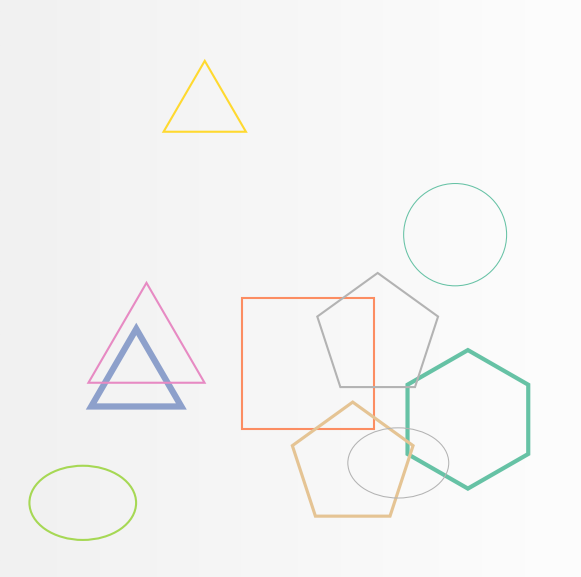[{"shape": "circle", "thickness": 0.5, "radius": 0.44, "center": [0.783, 0.593]}, {"shape": "hexagon", "thickness": 2, "radius": 0.6, "center": [0.805, 0.273]}, {"shape": "square", "thickness": 1, "radius": 0.57, "center": [0.53, 0.37]}, {"shape": "triangle", "thickness": 3, "radius": 0.45, "center": [0.234, 0.34]}, {"shape": "triangle", "thickness": 1, "radius": 0.58, "center": [0.252, 0.394]}, {"shape": "oval", "thickness": 1, "radius": 0.46, "center": [0.142, 0.128]}, {"shape": "triangle", "thickness": 1, "radius": 0.41, "center": [0.352, 0.812]}, {"shape": "pentagon", "thickness": 1.5, "radius": 0.55, "center": [0.607, 0.194]}, {"shape": "oval", "thickness": 0.5, "radius": 0.43, "center": [0.685, 0.198]}, {"shape": "pentagon", "thickness": 1, "radius": 0.55, "center": [0.65, 0.417]}]